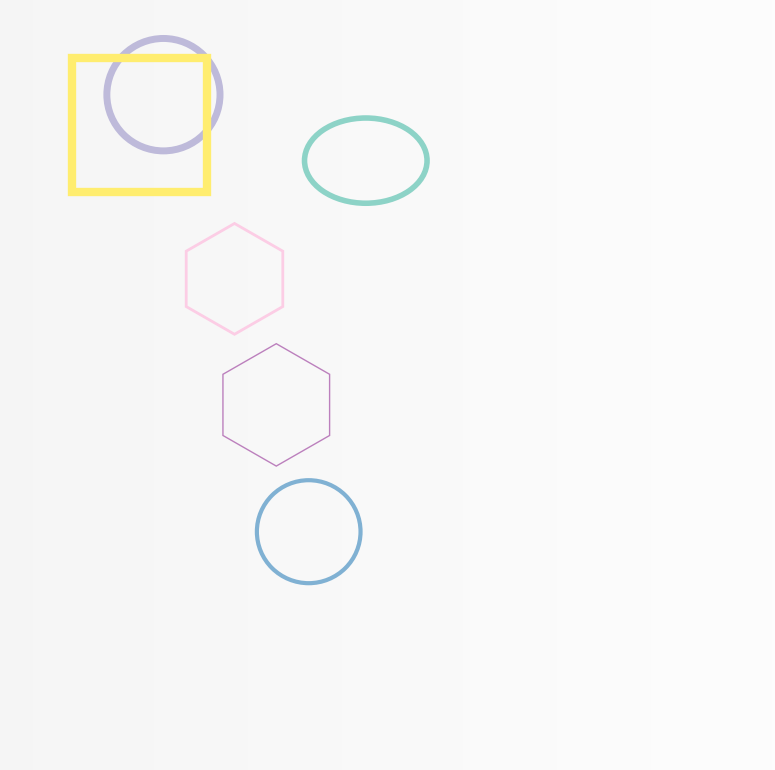[{"shape": "oval", "thickness": 2, "radius": 0.4, "center": [0.472, 0.791]}, {"shape": "circle", "thickness": 2.5, "radius": 0.36, "center": [0.211, 0.877]}, {"shape": "circle", "thickness": 1.5, "radius": 0.33, "center": [0.398, 0.309]}, {"shape": "hexagon", "thickness": 1, "radius": 0.36, "center": [0.303, 0.638]}, {"shape": "hexagon", "thickness": 0.5, "radius": 0.4, "center": [0.356, 0.474]}, {"shape": "square", "thickness": 3, "radius": 0.44, "center": [0.18, 0.837]}]